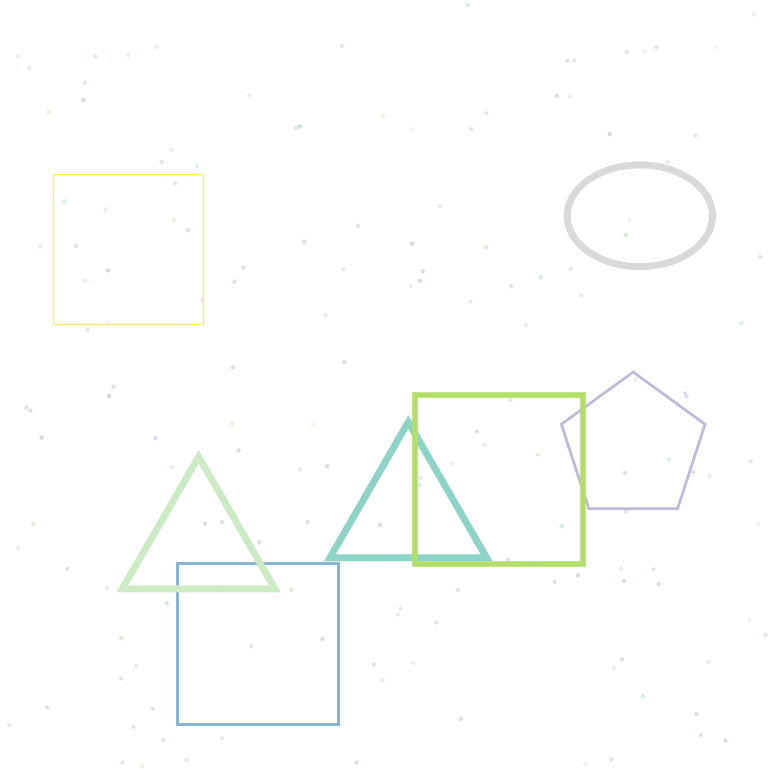[{"shape": "triangle", "thickness": 2.5, "radius": 0.59, "center": [0.53, 0.334]}, {"shape": "pentagon", "thickness": 1, "radius": 0.49, "center": [0.822, 0.419]}, {"shape": "square", "thickness": 1, "radius": 0.52, "center": [0.334, 0.164]}, {"shape": "square", "thickness": 2, "radius": 0.55, "center": [0.648, 0.378]}, {"shape": "oval", "thickness": 2.5, "radius": 0.47, "center": [0.831, 0.72]}, {"shape": "triangle", "thickness": 2.5, "radius": 0.57, "center": [0.258, 0.292]}, {"shape": "square", "thickness": 0.5, "radius": 0.49, "center": [0.167, 0.676]}]